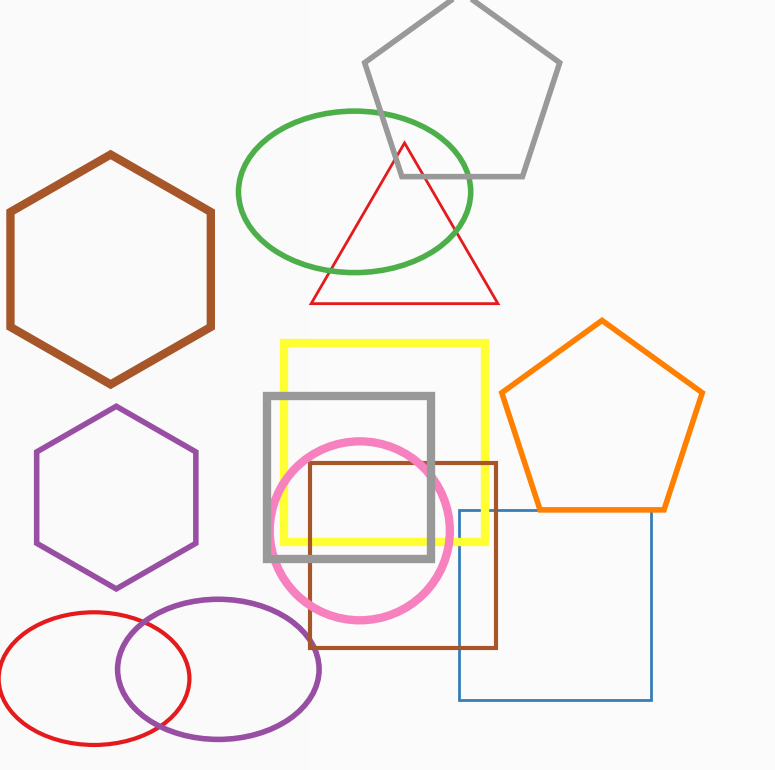[{"shape": "triangle", "thickness": 1, "radius": 0.7, "center": [0.522, 0.675]}, {"shape": "oval", "thickness": 1.5, "radius": 0.62, "center": [0.121, 0.119]}, {"shape": "square", "thickness": 1, "radius": 0.62, "center": [0.716, 0.214]}, {"shape": "oval", "thickness": 2, "radius": 0.75, "center": [0.458, 0.751]}, {"shape": "oval", "thickness": 2, "radius": 0.65, "center": [0.282, 0.131]}, {"shape": "hexagon", "thickness": 2, "radius": 0.59, "center": [0.15, 0.354]}, {"shape": "pentagon", "thickness": 2, "radius": 0.68, "center": [0.777, 0.448]}, {"shape": "square", "thickness": 3, "radius": 0.65, "center": [0.496, 0.426]}, {"shape": "hexagon", "thickness": 3, "radius": 0.75, "center": [0.143, 0.65]}, {"shape": "square", "thickness": 1.5, "radius": 0.6, "center": [0.52, 0.279]}, {"shape": "circle", "thickness": 3, "radius": 0.58, "center": [0.464, 0.311]}, {"shape": "square", "thickness": 3, "radius": 0.53, "center": [0.45, 0.38]}, {"shape": "pentagon", "thickness": 2, "radius": 0.66, "center": [0.596, 0.878]}]